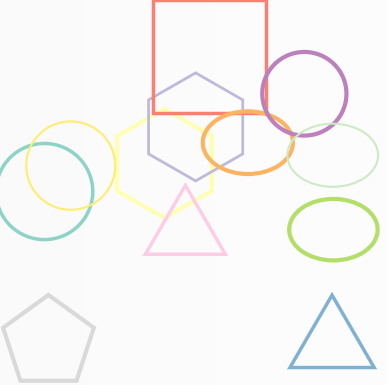[{"shape": "circle", "thickness": 2.5, "radius": 0.62, "center": [0.115, 0.503]}, {"shape": "hexagon", "thickness": 3, "radius": 0.71, "center": [0.424, 0.575]}, {"shape": "hexagon", "thickness": 2, "radius": 0.7, "center": [0.505, 0.67]}, {"shape": "square", "thickness": 2.5, "radius": 0.73, "center": [0.541, 0.854]}, {"shape": "triangle", "thickness": 2.5, "radius": 0.63, "center": [0.857, 0.108]}, {"shape": "oval", "thickness": 3, "radius": 0.58, "center": [0.64, 0.629]}, {"shape": "oval", "thickness": 3, "radius": 0.57, "center": [0.86, 0.404]}, {"shape": "triangle", "thickness": 2.5, "radius": 0.6, "center": [0.478, 0.399]}, {"shape": "pentagon", "thickness": 3, "radius": 0.62, "center": [0.125, 0.111]}, {"shape": "circle", "thickness": 3, "radius": 0.54, "center": [0.785, 0.756]}, {"shape": "oval", "thickness": 1.5, "radius": 0.59, "center": [0.859, 0.597]}, {"shape": "circle", "thickness": 1.5, "radius": 0.57, "center": [0.183, 0.57]}]